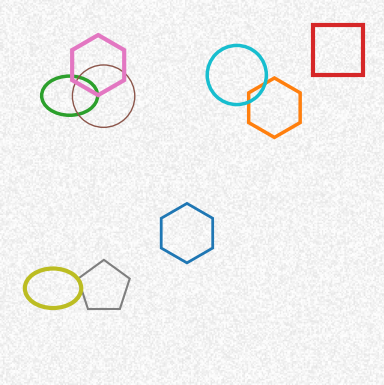[{"shape": "hexagon", "thickness": 2, "radius": 0.39, "center": [0.486, 0.394]}, {"shape": "hexagon", "thickness": 2.5, "radius": 0.39, "center": [0.713, 0.72]}, {"shape": "oval", "thickness": 2.5, "radius": 0.36, "center": [0.181, 0.751]}, {"shape": "square", "thickness": 3, "radius": 0.33, "center": [0.877, 0.87]}, {"shape": "circle", "thickness": 1, "radius": 0.41, "center": [0.269, 0.75]}, {"shape": "hexagon", "thickness": 3, "radius": 0.39, "center": [0.255, 0.831]}, {"shape": "pentagon", "thickness": 1.5, "radius": 0.35, "center": [0.27, 0.254]}, {"shape": "oval", "thickness": 3, "radius": 0.37, "center": [0.138, 0.251]}, {"shape": "circle", "thickness": 2.5, "radius": 0.38, "center": [0.615, 0.805]}]